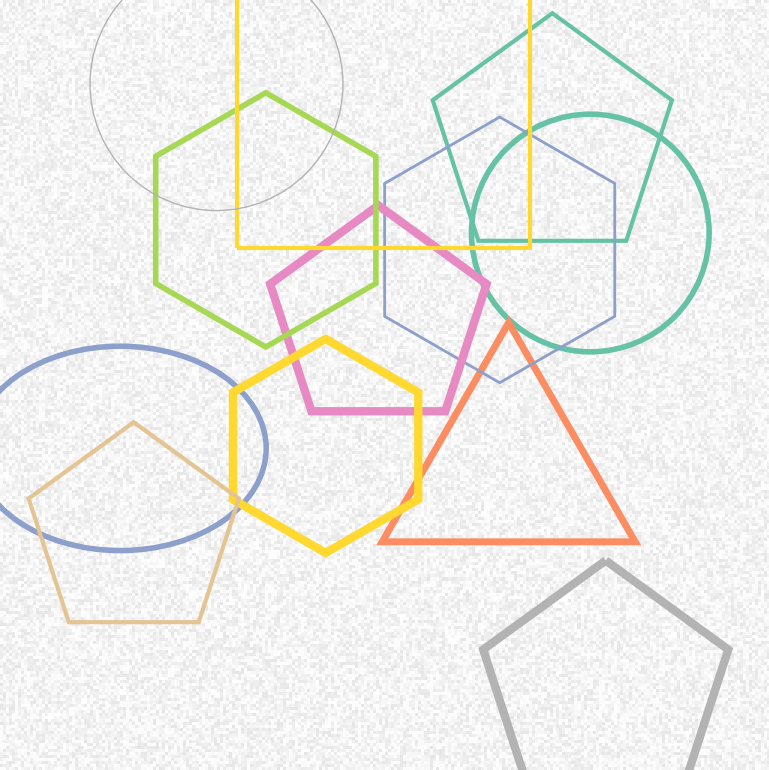[{"shape": "pentagon", "thickness": 1.5, "radius": 0.82, "center": [0.717, 0.819]}, {"shape": "circle", "thickness": 2, "radius": 0.77, "center": [0.767, 0.697]}, {"shape": "triangle", "thickness": 2.5, "radius": 0.95, "center": [0.661, 0.391]}, {"shape": "hexagon", "thickness": 1, "radius": 0.86, "center": [0.649, 0.675]}, {"shape": "oval", "thickness": 2, "radius": 0.95, "center": [0.156, 0.418]}, {"shape": "pentagon", "thickness": 3, "radius": 0.74, "center": [0.491, 0.585]}, {"shape": "hexagon", "thickness": 2, "radius": 0.83, "center": [0.345, 0.714]}, {"shape": "hexagon", "thickness": 3, "radius": 0.69, "center": [0.423, 0.421]}, {"shape": "square", "thickness": 1.5, "radius": 0.95, "center": [0.498, 0.868]}, {"shape": "pentagon", "thickness": 1.5, "radius": 0.72, "center": [0.174, 0.308]}, {"shape": "circle", "thickness": 0.5, "radius": 0.82, "center": [0.281, 0.891]}, {"shape": "pentagon", "thickness": 3, "radius": 0.84, "center": [0.787, 0.105]}]